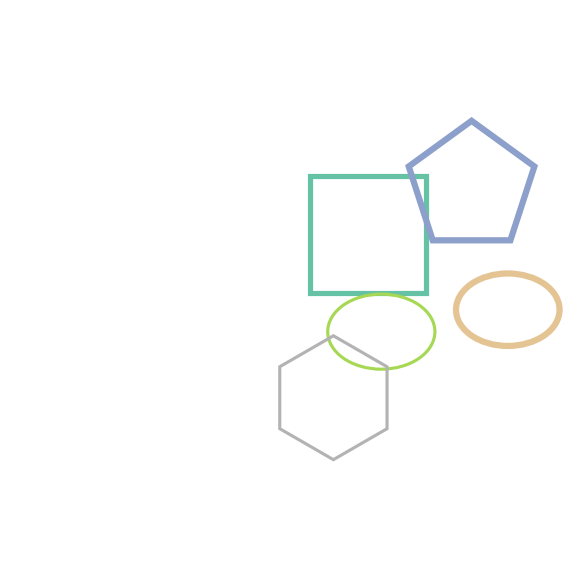[{"shape": "square", "thickness": 2.5, "radius": 0.51, "center": [0.637, 0.593]}, {"shape": "pentagon", "thickness": 3, "radius": 0.57, "center": [0.817, 0.676]}, {"shape": "oval", "thickness": 1.5, "radius": 0.46, "center": [0.66, 0.425]}, {"shape": "oval", "thickness": 3, "radius": 0.45, "center": [0.879, 0.463]}, {"shape": "hexagon", "thickness": 1.5, "radius": 0.54, "center": [0.577, 0.31]}]